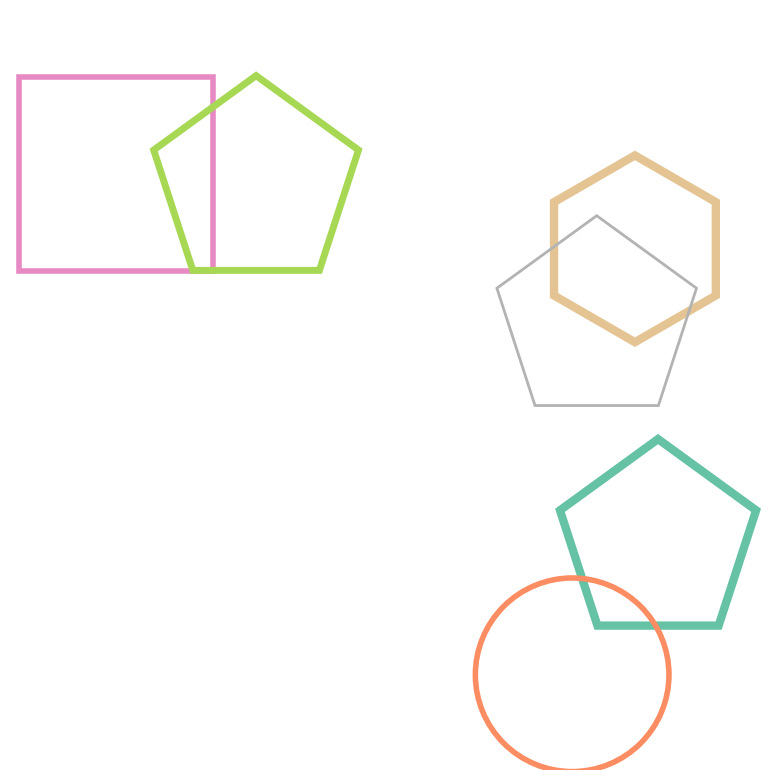[{"shape": "pentagon", "thickness": 3, "radius": 0.67, "center": [0.855, 0.296]}, {"shape": "circle", "thickness": 2, "radius": 0.63, "center": [0.743, 0.124]}, {"shape": "square", "thickness": 2, "radius": 0.63, "center": [0.15, 0.774]}, {"shape": "pentagon", "thickness": 2.5, "radius": 0.7, "center": [0.333, 0.762]}, {"shape": "hexagon", "thickness": 3, "radius": 0.61, "center": [0.825, 0.677]}, {"shape": "pentagon", "thickness": 1, "radius": 0.68, "center": [0.775, 0.584]}]